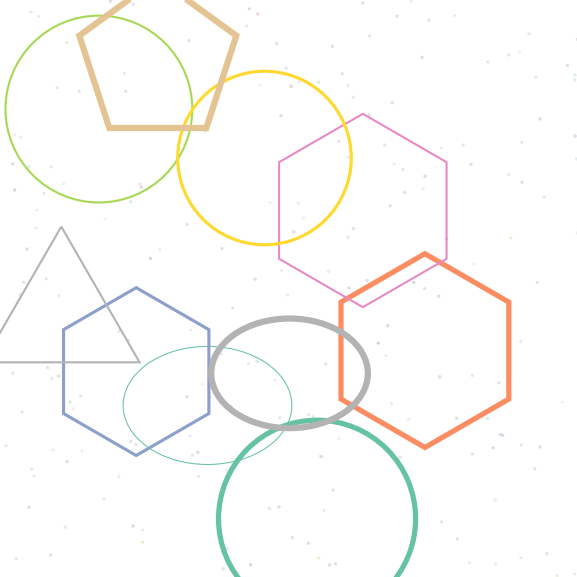[{"shape": "oval", "thickness": 0.5, "radius": 0.73, "center": [0.359, 0.297]}, {"shape": "circle", "thickness": 2.5, "radius": 0.85, "center": [0.549, 0.101]}, {"shape": "hexagon", "thickness": 2.5, "radius": 0.84, "center": [0.736, 0.392]}, {"shape": "hexagon", "thickness": 1.5, "radius": 0.73, "center": [0.236, 0.356]}, {"shape": "hexagon", "thickness": 1, "radius": 0.84, "center": [0.628, 0.635]}, {"shape": "circle", "thickness": 1, "radius": 0.81, "center": [0.171, 0.81]}, {"shape": "circle", "thickness": 1.5, "radius": 0.75, "center": [0.458, 0.726]}, {"shape": "pentagon", "thickness": 3, "radius": 0.71, "center": [0.273, 0.893]}, {"shape": "oval", "thickness": 3, "radius": 0.68, "center": [0.501, 0.353]}, {"shape": "triangle", "thickness": 1, "radius": 0.78, "center": [0.106, 0.45]}]